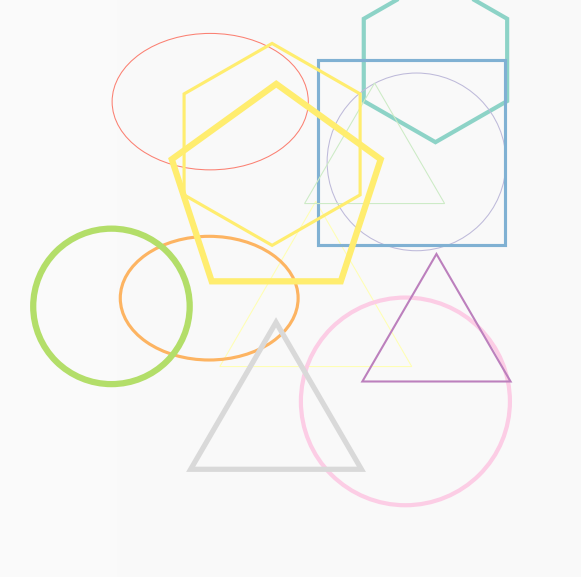[{"shape": "hexagon", "thickness": 2, "radius": 0.71, "center": [0.749, 0.895]}, {"shape": "triangle", "thickness": 0.5, "radius": 0.95, "center": [0.543, 0.46]}, {"shape": "circle", "thickness": 0.5, "radius": 0.77, "center": [0.717, 0.719]}, {"shape": "oval", "thickness": 0.5, "radius": 0.84, "center": [0.362, 0.823]}, {"shape": "square", "thickness": 1.5, "radius": 0.8, "center": [0.708, 0.735]}, {"shape": "oval", "thickness": 1.5, "radius": 0.76, "center": [0.36, 0.483]}, {"shape": "circle", "thickness": 3, "radius": 0.67, "center": [0.192, 0.469]}, {"shape": "circle", "thickness": 2, "radius": 0.9, "center": [0.697, 0.304]}, {"shape": "triangle", "thickness": 2.5, "radius": 0.85, "center": [0.475, 0.271]}, {"shape": "triangle", "thickness": 1, "radius": 0.74, "center": [0.751, 0.412]}, {"shape": "triangle", "thickness": 0.5, "radius": 0.7, "center": [0.644, 0.716]}, {"shape": "pentagon", "thickness": 3, "radius": 0.94, "center": [0.475, 0.665]}, {"shape": "hexagon", "thickness": 1.5, "radius": 0.87, "center": [0.468, 0.749]}]